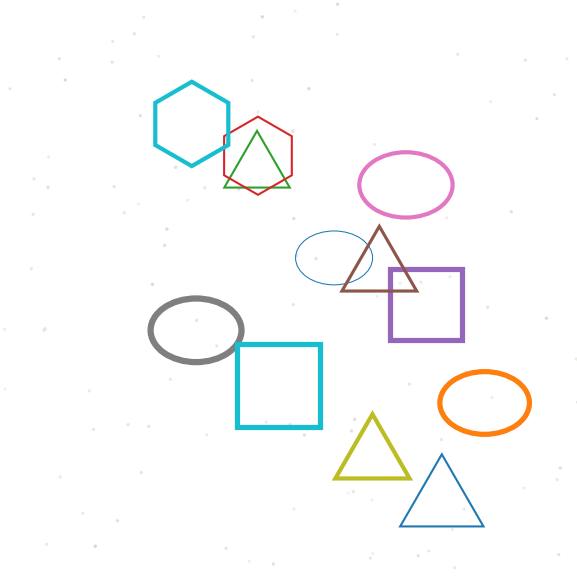[{"shape": "triangle", "thickness": 1, "radius": 0.42, "center": [0.765, 0.129]}, {"shape": "oval", "thickness": 0.5, "radius": 0.33, "center": [0.578, 0.553]}, {"shape": "oval", "thickness": 2.5, "radius": 0.39, "center": [0.839, 0.301]}, {"shape": "triangle", "thickness": 1, "radius": 0.33, "center": [0.445, 0.707]}, {"shape": "hexagon", "thickness": 1, "radius": 0.34, "center": [0.447, 0.729]}, {"shape": "square", "thickness": 2.5, "radius": 0.31, "center": [0.738, 0.472]}, {"shape": "triangle", "thickness": 1.5, "radius": 0.37, "center": [0.657, 0.533]}, {"shape": "oval", "thickness": 2, "radius": 0.4, "center": [0.703, 0.679]}, {"shape": "oval", "thickness": 3, "radius": 0.39, "center": [0.339, 0.427]}, {"shape": "triangle", "thickness": 2, "radius": 0.37, "center": [0.645, 0.208]}, {"shape": "square", "thickness": 2.5, "radius": 0.36, "center": [0.482, 0.332]}, {"shape": "hexagon", "thickness": 2, "radius": 0.37, "center": [0.332, 0.785]}]